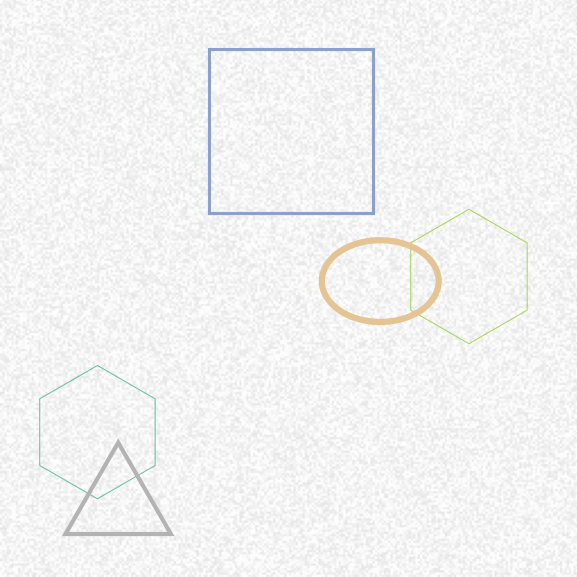[{"shape": "hexagon", "thickness": 0.5, "radius": 0.58, "center": [0.169, 0.251]}, {"shape": "square", "thickness": 1.5, "radius": 0.71, "center": [0.504, 0.772]}, {"shape": "hexagon", "thickness": 0.5, "radius": 0.58, "center": [0.812, 0.52]}, {"shape": "oval", "thickness": 3, "radius": 0.51, "center": [0.658, 0.512]}, {"shape": "triangle", "thickness": 2, "radius": 0.53, "center": [0.205, 0.127]}]